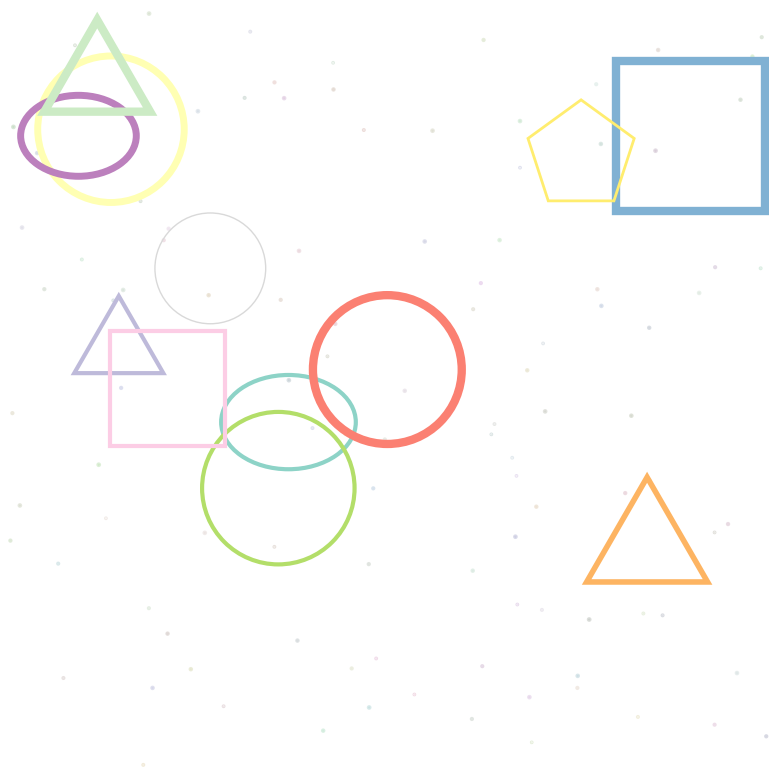[{"shape": "oval", "thickness": 1.5, "radius": 0.44, "center": [0.375, 0.452]}, {"shape": "circle", "thickness": 2.5, "radius": 0.48, "center": [0.144, 0.832]}, {"shape": "triangle", "thickness": 1.5, "radius": 0.33, "center": [0.154, 0.549]}, {"shape": "circle", "thickness": 3, "radius": 0.48, "center": [0.503, 0.52]}, {"shape": "square", "thickness": 3, "radius": 0.48, "center": [0.897, 0.823]}, {"shape": "triangle", "thickness": 2, "radius": 0.45, "center": [0.84, 0.29]}, {"shape": "circle", "thickness": 1.5, "radius": 0.5, "center": [0.361, 0.366]}, {"shape": "square", "thickness": 1.5, "radius": 0.37, "center": [0.218, 0.495]}, {"shape": "circle", "thickness": 0.5, "radius": 0.36, "center": [0.273, 0.651]}, {"shape": "oval", "thickness": 2.5, "radius": 0.38, "center": [0.102, 0.824]}, {"shape": "triangle", "thickness": 3, "radius": 0.4, "center": [0.126, 0.895]}, {"shape": "pentagon", "thickness": 1, "radius": 0.36, "center": [0.755, 0.798]}]